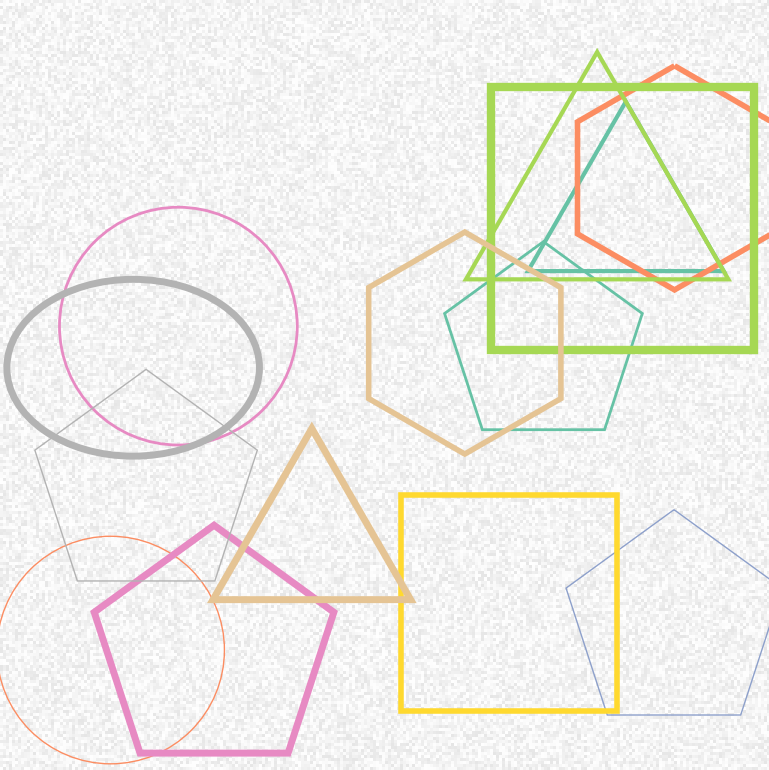[{"shape": "pentagon", "thickness": 1, "radius": 0.67, "center": [0.706, 0.551]}, {"shape": "triangle", "thickness": 1.5, "radius": 0.73, "center": [0.813, 0.721]}, {"shape": "hexagon", "thickness": 2, "radius": 0.73, "center": [0.876, 0.769]}, {"shape": "circle", "thickness": 0.5, "radius": 0.74, "center": [0.144, 0.156]}, {"shape": "pentagon", "thickness": 0.5, "radius": 0.74, "center": [0.875, 0.191]}, {"shape": "pentagon", "thickness": 2.5, "radius": 0.82, "center": [0.278, 0.154]}, {"shape": "circle", "thickness": 1, "radius": 0.77, "center": [0.232, 0.576]}, {"shape": "triangle", "thickness": 1.5, "radius": 0.98, "center": [0.776, 0.736]}, {"shape": "square", "thickness": 3, "radius": 0.85, "center": [0.809, 0.716]}, {"shape": "square", "thickness": 2, "radius": 0.7, "center": [0.661, 0.217]}, {"shape": "triangle", "thickness": 2.5, "radius": 0.74, "center": [0.405, 0.295]}, {"shape": "hexagon", "thickness": 2, "radius": 0.72, "center": [0.604, 0.554]}, {"shape": "pentagon", "thickness": 0.5, "radius": 0.76, "center": [0.19, 0.368]}, {"shape": "oval", "thickness": 2.5, "radius": 0.82, "center": [0.173, 0.522]}]